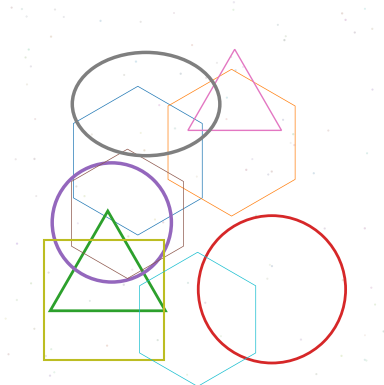[{"shape": "hexagon", "thickness": 0.5, "radius": 0.97, "center": [0.358, 0.583]}, {"shape": "hexagon", "thickness": 0.5, "radius": 0.95, "center": [0.601, 0.629]}, {"shape": "triangle", "thickness": 2, "radius": 0.86, "center": [0.28, 0.279]}, {"shape": "circle", "thickness": 2, "radius": 0.96, "center": [0.706, 0.249]}, {"shape": "circle", "thickness": 2.5, "radius": 0.77, "center": [0.29, 0.422]}, {"shape": "hexagon", "thickness": 0.5, "radius": 0.84, "center": [0.331, 0.445]}, {"shape": "triangle", "thickness": 1, "radius": 0.7, "center": [0.61, 0.732]}, {"shape": "oval", "thickness": 2.5, "radius": 0.96, "center": [0.379, 0.73]}, {"shape": "square", "thickness": 1.5, "radius": 0.78, "center": [0.271, 0.22]}, {"shape": "hexagon", "thickness": 0.5, "radius": 0.87, "center": [0.513, 0.171]}]